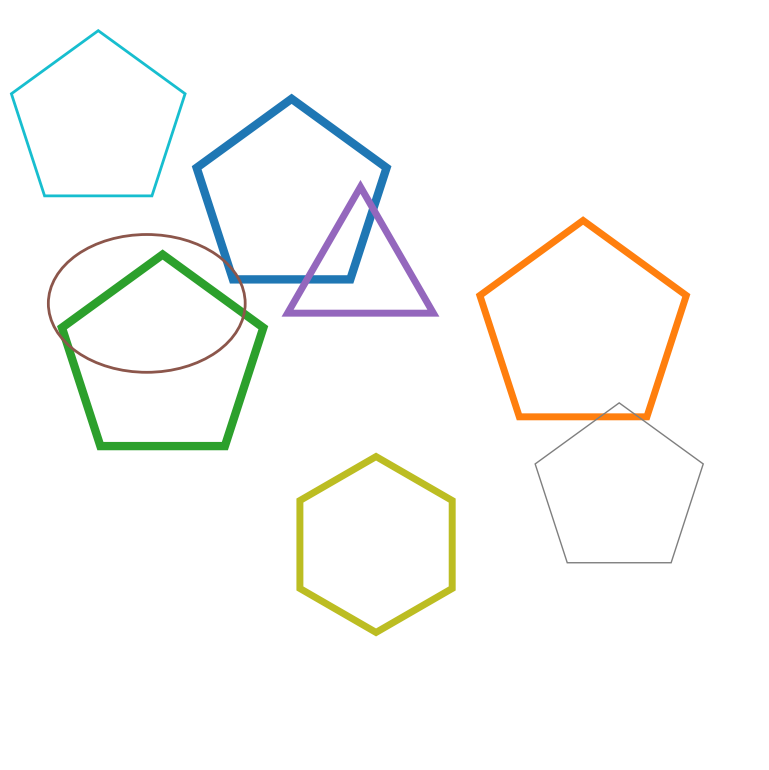[{"shape": "pentagon", "thickness": 3, "radius": 0.65, "center": [0.379, 0.742]}, {"shape": "pentagon", "thickness": 2.5, "radius": 0.7, "center": [0.757, 0.573]}, {"shape": "pentagon", "thickness": 3, "radius": 0.69, "center": [0.211, 0.532]}, {"shape": "triangle", "thickness": 2.5, "radius": 0.55, "center": [0.468, 0.648]}, {"shape": "oval", "thickness": 1, "radius": 0.64, "center": [0.191, 0.606]}, {"shape": "pentagon", "thickness": 0.5, "radius": 0.57, "center": [0.804, 0.362]}, {"shape": "hexagon", "thickness": 2.5, "radius": 0.57, "center": [0.488, 0.293]}, {"shape": "pentagon", "thickness": 1, "radius": 0.59, "center": [0.128, 0.842]}]